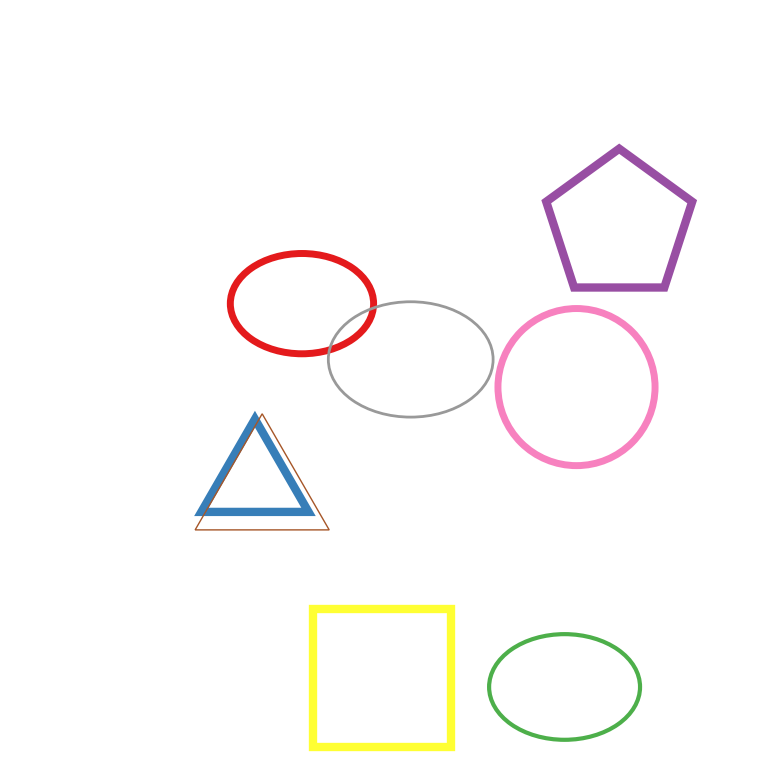[{"shape": "oval", "thickness": 2.5, "radius": 0.47, "center": [0.392, 0.606]}, {"shape": "triangle", "thickness": 3, "radius": 0.4, "center": [0.331, 0.375]}, {"shape": "oval", "thickness": 1.5, "radius": 0.49, "center": [0.733, 0.108]}, {"shape": "pentagon", "thickness": 3, "radius": 0.5, "center": [0.804, 0.707]}, {"shape": "square", "thickness": 3, "radius": 0.45, "center": [0.496, 0.12]}, {"shape": "triangle", "thickness": 0.5, "radius": 0.5, "center": [0.34, 0.362]}, {"shape": "circle", "thickness": 2.5, "radius": 0.51, "center": [0.749, 0.497]}, {"shape": "oval", "thickness": 1, "radius": 0.54, "center": [0.533, 0.533]}]